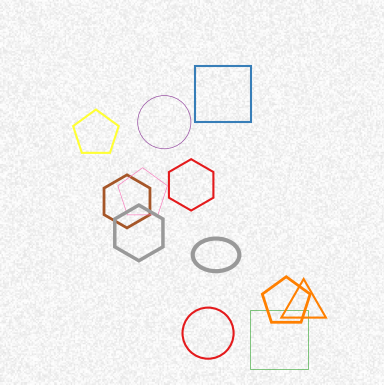[{"shape": "circle", "thickness": 1.5, "radius": 0.33, "center": [0.54, 0.135]}, {"shape": "hexagon", "thickness": 1.5, "radius": 0.33, "center": [0.497, 0.52]}, {"shape": "square", "thickness": 1.5, "radius": 0.36, "center": [0.58, 0.756]}, {"shape": "square", "thickness": 0.5, "radius": 0.38, "center": [0.724, 0.119]}, {"shape": "circle", "thickness": 0.5, "radius": 0.35, "center": [0.427, 0.683]}, {"shape": "pentagon", "thickness": 2, "radius": 0.33, "center": [0.743, 0.216]}, {"shape": "triangle", "thickness": 1.5, "radius": 0.33, "center": [0.789, 0.208]}, {"shape": "pentagon", "thickness": 1.5, "radius": 0.31, "center": [0.249, 0.653]}, {"shape": "hexagon", "thickness": 2, "radius": 0.34, "center": [0.33, 0.477]}, {"shape": "pentagon", "thickness": 0.5, "radius": 0.34, "center": [0.37, 0.497]}, {"shape": "oval", "thickness": 3, "radius": 0.3, "center": [0.561, 0.338]}, {"shape": "hexagon", "thickness": 2.5, "radius": 0.36, "center": [0.361, 0.395]}]